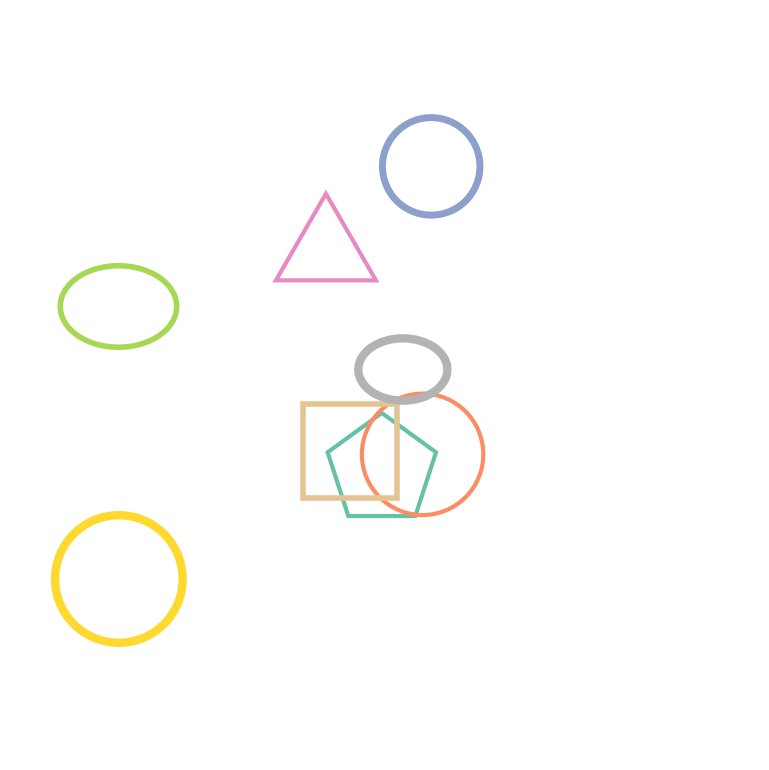[{"shape": "pentagon", "thickness": 1.5, "radius": 0.37, "center": [0.496, 0.39]}, {"shape": "circle", "thickness": 1.5, "radius": 0.39, "center": [0.549, 0.41]}, {"shape": "circle", "thickness": 2.5, "radius": 0.32, "center": [0.56, 0.784]}, {"shape": "triangle", "thickness": 1.5, "radius": 0.38, "center": [0.423, 0.673]}, {"shape": "oval", "thickness": 2, "radius": 0.38, "center": [0.154, 0.602]}, {"shape": "circle", "thickness": 3, "radius": 0.41, "center": [0.154, 0.248]}, {"shape": "square", "thickness": 2, "radius": 0.31, "center": [0.454, 0.414]}, {"shape": "oval", "thickness": 3, "radius": 0.29, "center": [0.523, 0.52]}]